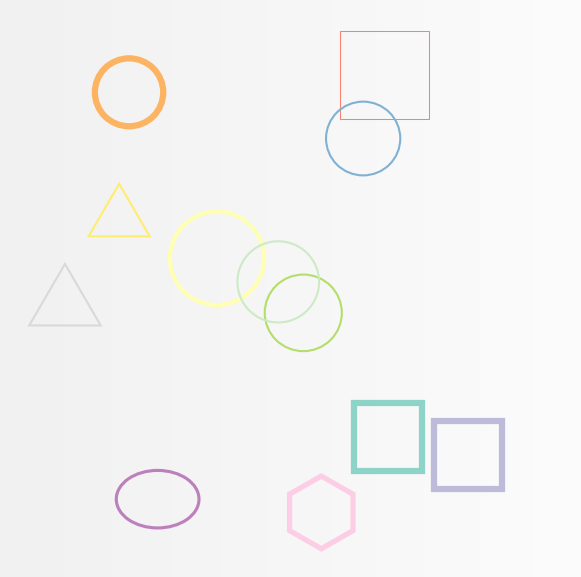[{"shape": "square", "thickness": 3, "radius": 0.29, "center": [0.668, 0.242]}, {"shape": "circle", "thickness": 2, "radius": 0.4, "center": [0.373, 0.552]}, {"shape": "square", "thickness": 3, "radius": 0.29, "center": [0.805, 0.211]}, {"shape": "square", "thickness": 0.5, "radius": 0.38, "center": [0.661, 0.87]}, {"shape": "circle", "thickness": 1, "radius": 0.32, "center": [0.625, 0.759]}, {"shape": "circle", "thickness": 3, "radius": 0.29, "center": [0.222, 0.839]}, {"shape": "circle", "thickness": 1, "radius": 0.33, "center": [0.522, 0.457]}, {"shape": "hexagon", "thickness": 2.5, "radius": 0.31, "center": [0.553, 0.112]}, {"shape": "triangle", "thickness": 1, "radius": 0.36, "center": [0.112, 0.471]}, {"shape": "oval", "thickness": 1.5, "radius": 0.36, "center": [0.271, 0.135]}, {"shape": "circle", "thickness": 1, "radius": 0.35, "center": [0.479, 0.511]}, {"shape": "triangle", "thickness": 1, "radius": 0.3, "center": [0.205, 0.62]}]